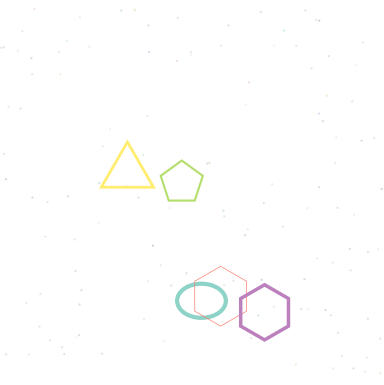[{"shape": "oval", "thickness": 3, "radius": 0.32, "center": [0.523, 0.219]}, {"shape": "hexagon", "thickness": 0.5, "radius": 0.39, "center": [0.573, 0.231]}, {"shape": "pentagon", "thickness": 1.5, "radius": 0.29, "center": [0.472, 0.525]}, {"shape": "hexagon", "thickness": 2.5, "radius": 0.36, "center": [0.687, 0.189]}, {"shape": "triangle", "thickness": 2, "radius": 0.39, "center": [0.331, 0.553]}]